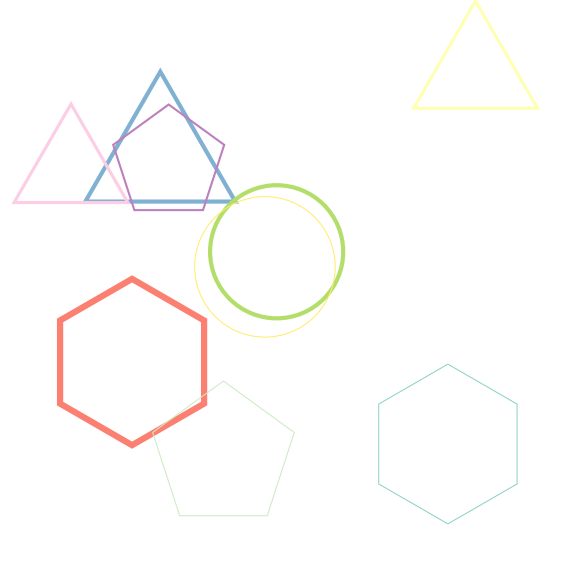[{"shape": "hexagon", "thickness": 0.5, "radius": 0.69, "center": [0.776, 0.23]}, {"shape": "triangle", "thickness": 1.5, "radius": 0.62, "center": [0.823, 0.873]}, {"shape": "hexagon", "thickness": 3, "radius": 0.72, "center": [0.229, 0.372]}, {"shape": "triangle", "thickness": 2, "radius": 0.75, "center": [0.278, 0.725]}, {"shape": "circle", "thickness": 2, "radius": 0.58, "center": [0.479, 0.563]}, {"shape": "triangle", "thickness": 1.5, "radius": 0.57, "center": [0.123, 0.705]}, {"shape": "pentagon", "thickness": 1, "radius": 0.51, "center": [0.292, 0.717]}, {"shape": "pentagon", "thickness": 0.5, "radius": 0.64, "center": [0.387, 0.21]}, {"shape": "circle", "thickness": 0.5, "radius": 0.61, "center": [0.459, 0.537]}]